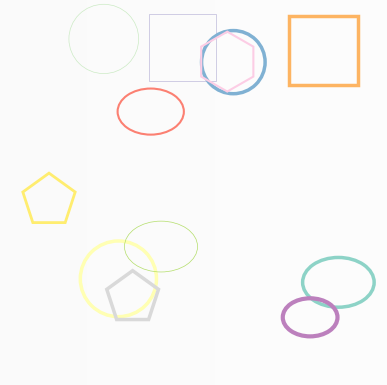[{"shape": "oval", "thickness": 2.5, "radius": 0.46, "center": [0.873, 0.267]}, {"shape": "circle", "thickness": 2.5, "radius": 0.49, "center": [0.306, 0.276]}, {"shape": "square", "thickness": 0.5, "radius": 0.43, "center": [0.472, 0.876]}, {"shape": "oval", "thickness": 1.5, "radius": 0.43, "center": [0.389, 0.71]}, {"shape": "circle", "thickness": 2.5, "radius": 0.41, "center": [0.602, 0.839]}, {"shape": "square", "thickness": 2.5, "radius": 0.45, "center": [0.835, 0.869]}, {"shape": "oval", "thickness": 0.5, "radius": 0.47, "center": [0.416, 0.36]}, {"shape": "hexagon", "thickness": 1.5, "radius": 0.39, "center": [0.587, 0.84]}, {"shape": "pentagon", "thickness": 2.5, "radius": 0.35, "center": [0.342, 0.227]}, {"shape": "oval", "thickness": 3, "radius": 0.35, "center": [0.8, 0.176]}, {"shape": "circle", "thickness": 0.5, "radius": 0.45, "center": [0.268, 0.899]}, {"shape": "pentagon", "thickness": 2, "radius": 0.36, "center": [0.126, 0.479]}]